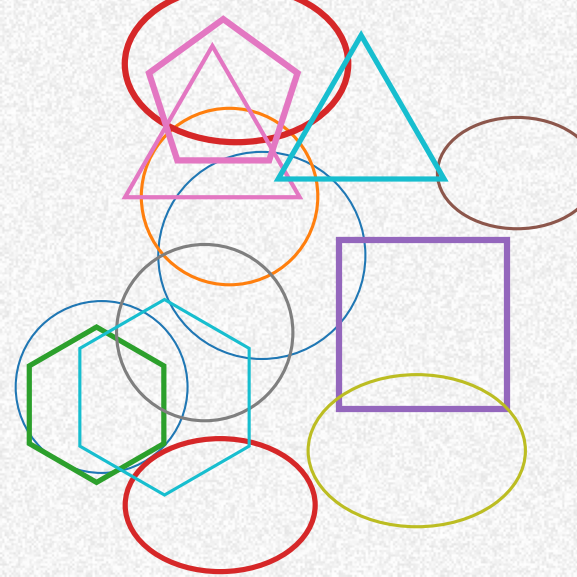[{"shape": "circle", "thickness": 1, "radius": 0.74, "center": [0.176, 0.329]}, {"shape": "circle", "thickness": 1, "radius": 0.9, "center": [0.453, 0.557]}, {"shape": "circle", "thickness": 1.5, "radius": 0.76, "center": [0.397, 0.659]}, {"shape": "hexagon", "thickness": 2.5, "radius": 0.67, "center": [0.167, 0.298]}, {"shape": "oval", "thickness": 3, "radius": 0.97, "center": [0.41, 0.888]}, {"shape": "oval", "thickness": 2.5, "radius": 0.82, "center": [0.381, 0.124]}, {"shape": "square", "thickness": 3, "radius": 0.73, "center": [0.732, 0.437]}, {"shape": "oval", "thickness": 1.5, "radius": 0.69, "center": [0.895, 0.699]}, {"shape": "pentagon", "thickness": 3, "radius": 0.68, "center": [0.387, 0.831]}, {"shape": "triangle", "thickness": 2, "radius": 0.87, "center": [0.368, 0.745]}, {"shape": "circle", "thickness": 1.5, "radius": 0.76, "center": [0.354, 0.423]}, {"shape": "oval", "thickness": 1.5, "radius": 0.94, "center": [0.722, 0.219]}, {"shape": "hexagon", "thickness": 1.5, "radius": 0.85, "center": [0.285, 0.311]}, {"shape": "triangle", "thickness": 2.5, "radius": 0.83, "center": [0.625, 0.772]}]